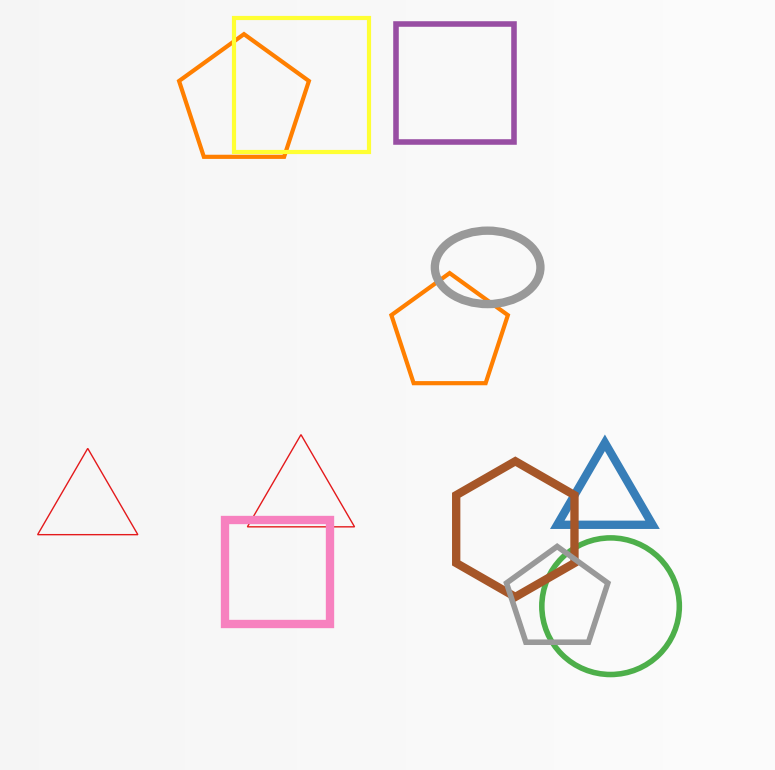[{"shape": "triangle", "thickness": 0.5, "radius": 0.4, "center": [0.388, 0.356]}, {"shape": "triangle", "thickness": 0.5, "radius": 0.37, "center": [0.113, 0.343]}, {"shape": "triangle", "thickness": 3, "radius": 0.35, "center": [0.781, 0.354]}, {"shape": "circle", "thickness": 2, "radius": 0.44, "center": [0.788, 0.213]}, {"shape": "square", "thickness": 2, "radius": 0.38, "center": [0.587, 0.893]}, {"shape": "pentagon", "thickness": 1.5, "radius": 0.44, "center": [0.315, 0.868]}, {"shape": "pentagon", "thickness": 1.5, "radius": 0.4, "center": [0.58, 0.566]}, {"shape": "square", "thickness": 1.5, "radius": 0.44, "center": [0.39, 0.89]}, {"shape": "hexagon", "thickness": 3, "radius": 0.44, "center": [0.665, 0.313]}, {"shape": "square", "thickness": 3, "radius": 0.34, "center": [0.358, 0.257]}, {"shape": "pentagon", "thickness": 2, "radius": 0.34, "center": [0.719, 0.222]}, {"shape": "oval", "thickness": 3, "radius": 0.34, "center": [0.629, 0.653]}]